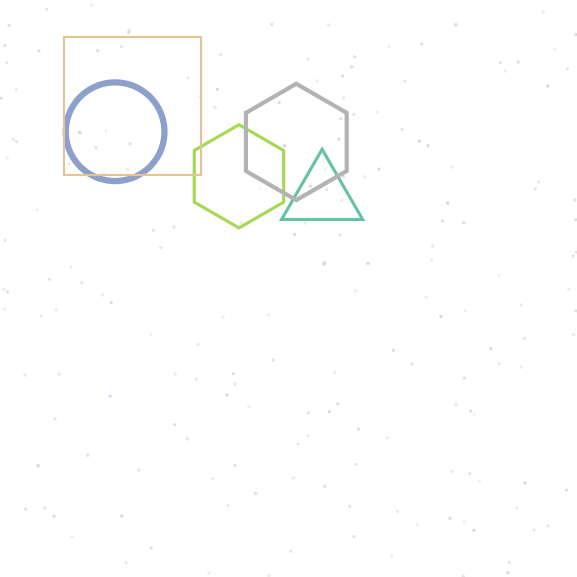[{"shape": "triangle", "thickness": 1.5, "radius": 0.41, "center": [0.558, 0.66]}, {"shape": "circle", "thickness": 3, "radius": 0.43, "center": [0.199, 0.771]}, {"shape": "hexagon", "thickness": 1.5, "radius": 0.45, "center": [0.414, 0.694]}, {"shape": "square", "thickness": 1, "radius": 0.6, "center": [0.229, 0.816]}, {"shape": "hexagon", "thickness": 2, "radius": 0.5, "center": [0.513, 0.753]}]